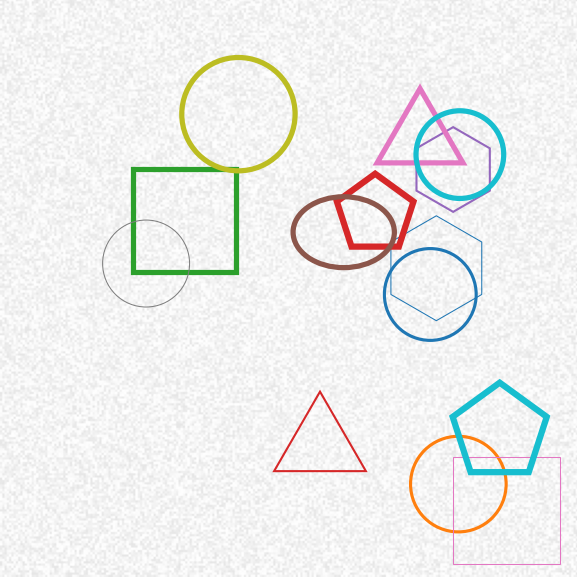[{"shape": "hexagon", "thickness": 0.5, "radius": 0.45, "center": [0.756, 0.535]}, {"shape": "circle", "thickness": 1.5, "radius": 0.4, "center": [0.745, 0.489]}, {"shape": "circle", "thickness": 1.5, "radius": 0.41, "center": [0.794, 0.161]}, {"shape": "square", "thickness": 2.5, "radius": 0.45, "center": [0.32, 0.617]}, {"shape": "triangle", "thickness": 1, "radius": 0.46, "center": [0.554, 0.229]}, {"shape": "pentagon", "thickness": 3, "radius": 0.35, "center": [0.65, 0.629]}, {"shape": "hexagon", "thickness": 1, "radius": 0.37, "center": [0.785, 0.706]}, {"shape": "oval", "thickness": 2.5, "radius": 0.44, "center": [0.595, 0.597]}, {"shape": "square", "thickness": 0.5, "radius": 0.46, "center": [0.877, 0.115]}, {"shape": "triangle", "thickness": 2.5, "radius": 0.43, "center": [0.727, 0.76]}, {"shape": "circle", "thickness": 0.5, "radius": 0.38, "center": [0.253, 0.543]}, {"shape": "circle", "thickness": 2.5, "radius": 0.49, "center": [0.413, 0.801]}, {"shape": "pentagon", "thickness": 3, "radius": 0.43, "center": [0.865, 0.251]}, {"shape": "circle", "thickness": 2.5, "radius": 0.38, "center": [0.796, 0.731]}]